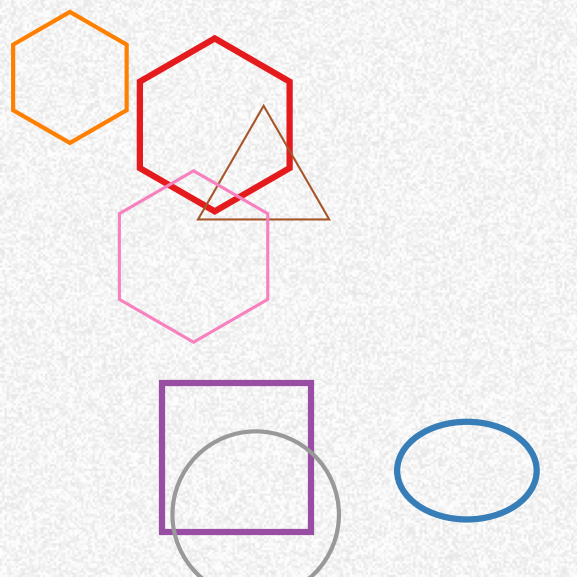[{"shape": "hexagon", "thickness": 3, "radius": 0.75, "center": [0.372, 0.783]}, {"shape": "oval", "thickness": 3, "radius": 0.6, "center": [0.809, 0.184]}, {"shape": "square", "thickness": 3, "radius": 0.65, "center": [0.409, 0.207]}, {"shape": "hexagon", "thickness": 2, "radius": 0.57, "center": [0.121, 0.865]}, {"shape": "triangle", "thickness": 1, "radius": 0.66, "center": [0.456, 0.685]}, {"shape": "hexagon", "thickness": 1.5, "radius": 0.74, "center": [0.335, 0.555]}, {"shape": "circle", "thickness": 2, "radius": 0.72, "center": [0.443, 0.108]}]